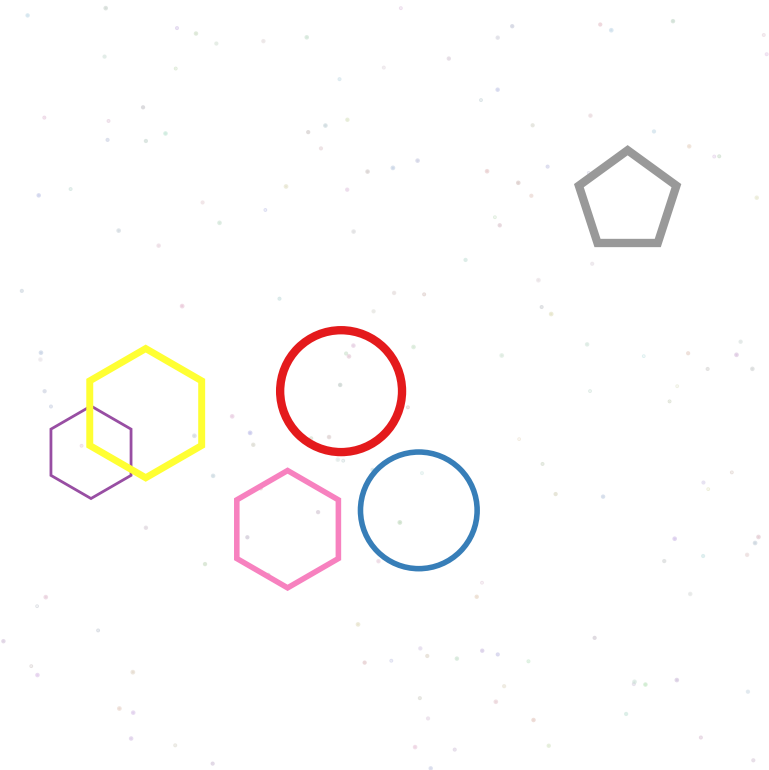[{"shape": "circle", "thickness": 3, "radius": 0.4, "center": [0.443, 0.492]}, {"shape": "circle", "thickness": 2, "radius": 0.38, "center": [0.544, 0.337]}, {"shape": "hexagon", "thickness": 1, "radius": 0.3, "center": [0.118, 0.413]}, {"shape": "hexagon", "thickness": 2.5, "radius": 0.42, "center": [0.189, 0.463]}, {"shape": "hexagon", "thickness": 2, "radius": 0.38, "center": [0.373, 0.313]}, {"shape": "pentagon", "thickness": 3, "radius": 0.33, "center": [0.815, 0.738]}]